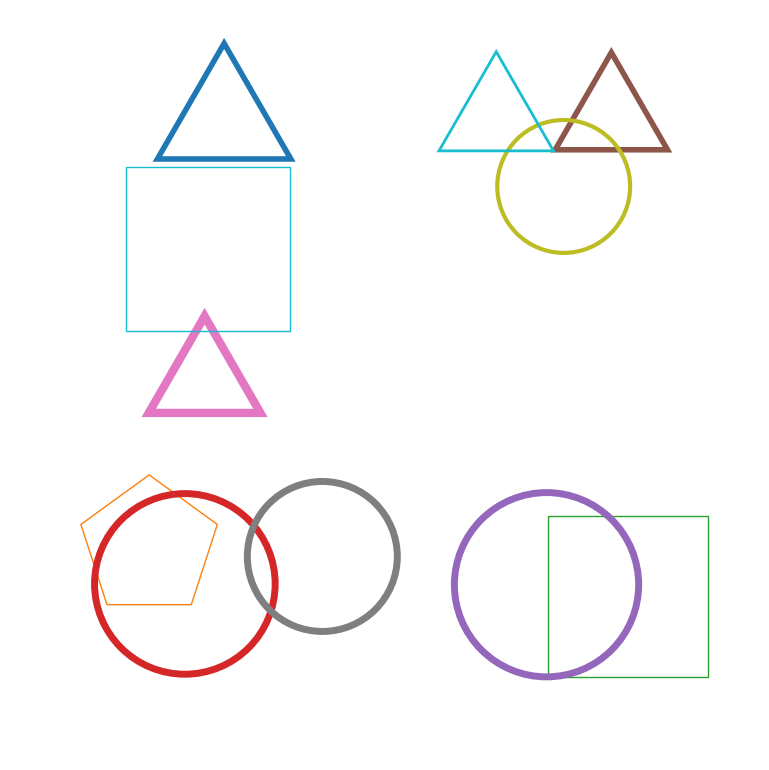[{"shape": "triangle", "thickness": 2, "radius": 0.5, "center": [0.291, 0.844]}, {"shape": "pentagon", "thickness": 0.5, "radius": 0.47, "center": [0.194, 0.29]}, {"shape": "square", "thickness": 0.5, "radius": 0.52, "center": [0.815, 0.226]}, {"shape": "circle", "thickness": 2.5, "radius": 0.59, "center": [0.24, 0.242]}, {"shape": "circle", "thickness": 2.5, "radius": 0.6, "center": [0.71, 0.241]}, {"shape": "triangle", "thickness": 2, "radius": 0.42, "center": [0.794, 0.848]}, {"shape": "triangle", "thickness": 3, "radius": 0.42, "center": [0.266, 0.506]}, {"shape": "circle", "thickness": 2.5, "radius": 0.49, "center": [0.419, 0.277]}, {"shape": "circle", "thickness": 1.5, "radius": 0.43, "center": [0.732, 0.758]}, {"shape": "square", "thickness": 0.5, "radius": 0.53, "center": [0.27, 0.677]}, {"shape": "triangle", "thickness": 1, "radius": 0.43, "center": [0.644, 0.847]}]